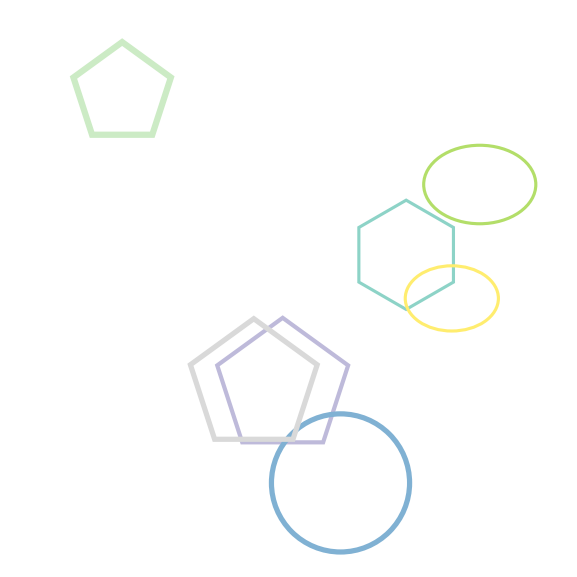[{"shape": "hexagon", "thickness": 1.5, "radius": 0.47, "center": [0.703, 0.558]}, {"shape": "pentagon", "thickness": 2, "radius": 0.6, "center": [0.489, 0.33]}, {"shape": "circle", "thickness": 2.5, "radius": 0.6, "center": [0.59, 0.163]}, {"shape": "oval", "thickness": 1.5, "radius": 0.49, "center": [0.831, 0.68]}, {"shape": "pentagon", "thickness": 2.5, "radius": 0.58, "center": [0.439, 0.332]}, {"shape": "pentagon", "thickness": 3, "radius": 0.44, "center": [0.212, 0.838]}, {"shape": "oval", "thickness": 1.5, "radius": 0.4, "center": [0.782, 0.482]}]